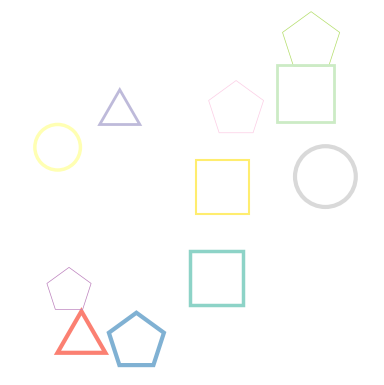[{"shape": "square", "thickness": 2.5, "radius": 0.35, "center": [0.562, 0.278]}, {"shape": "circle", "thickness": 2.5, "radius": 0.3, "center": [0.15, 0.618]}, {"shape": "triangle", "thickness": 2, "radius": 0.3, "center": [0.311, 0.707]}, {"shape": "triangle", "thickness": 3, "radius": 0.36, "center": [0.212, 0.12]}, {"shape": "pentagon", "thickness": 3, "radius": 0.38, "center": [0.354, 0.113]}, {"shape": "pentagon", "thickness": 0.5, "radius": 0.39, "center": [0.808, 0.892]}, {"shape": "pentagon", "thickness": 0.5, "radius": 0.37, "center": [0.613, 0.716]}, {"shape": "circle", "thickness": 3, "radius": 0.39, "center": [0.845, 0.541]}, {"shape": "pentagon", "thickness": 0.5, "radius": 0.3, "center": [0.179, 0.245]}, {"shape": "square", "thickness": 2, "radius": 0.37, "center": [0.794, 0.757]}, {"shape": "square", "thickness": 1.5, "radius": 0.35, "center": [0.578, 0.515]}]